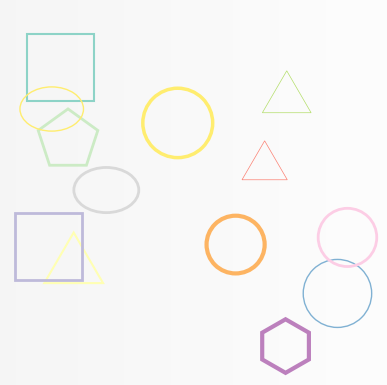[{"shape": "square", "thickness": 1.5, "radius": 0.43, "center": [0.157, 0.824]}, {"shape": "triangle", "thickness": 1.5, "radius": 0.44, "center": [0.19, 0.308]}, {"shape": "square", "thickness": 2, "radius": 0.44, "center": [0.125, 0.359]}, {"shape": "triangle", "thickness": 0.5, "radius": 0.34, "center": [0.683, 0.567]}, {"shape": "circle", "thickness": 1, "radius": 0.44, "center": [0.871, 0.238]}, {"shape": "circle", "thickness": 3, "radius": 0.37, "center": [0.608, 0.365]}, {"shape": "triangle", "thickness": 0.5, "radius": 0.36, "center": [0.74, 0.744]}, {"shape": "circle", "thickness": 2, "radius": 0.38, "center": [0.897, 0.383]}, {"shape": "oval", "thickness": 2, "radius": 0.42, "center": [0.274, 0.506]}, {"shape": "hexagon", "thickness": 3, "radius": 0.35, "center": [0.737, 0.101]}, {"shape": "pentagon", "thickness": 2, "radius": 0.4, "center": [0.176, 0.636]}, {"shape": "circle", "thickness": 2.5, "radius": 0.45, "center": [0.459, 0.681]}, {"shape": "oval", "thickness": 1, "radius": 0.41, "center": [0.133, 0.717]}]